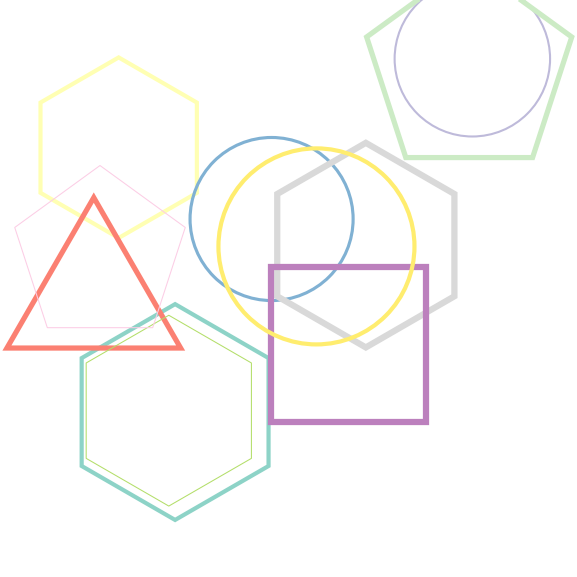[{"shape": "hexagon", "thickness": 2, "radius": 0.93, "center": [0.303, 0.286]}, {"shape": "hexagon", "thickness": 2, "radius": 0.78, "center": [0.206, 0.743]}, {"shape": "circle", "thickness": 1, "radius": 0.67, "center": [0.818, 0.897]}, {"shape": "triangle", "thickness": 2.5, "radius": 0.87, "center": [0.162, 0.483]}, {"shape": "circle", "thickness": 1.5, "radius": 0.71, "center": [0.47, 0.62]}, {"shape": "hexagon", "thickness": 0.5, "radius": 0.83, "center": [0.292, 0.288]}, {"shape": "pentagon", "thickness": 0.5, "radius": 0.78, "center": [0.173, 0.557]}, {"shape": "hexagon", "thickness": 3, "radius": 0.89, "center": [0.633, 0.575]}, {"shape": "square", "thickness": 3, "radius": 0.67, "center": [0.604, 0.403]}, {"shape": "pentagon", "thickness": 2.5, "radius": 0.93, "center": [0.812, 0.877]}, {"shape": "circle", "thickness": 2, "radius": 0.85, "center": [0.548, 0.572]}]